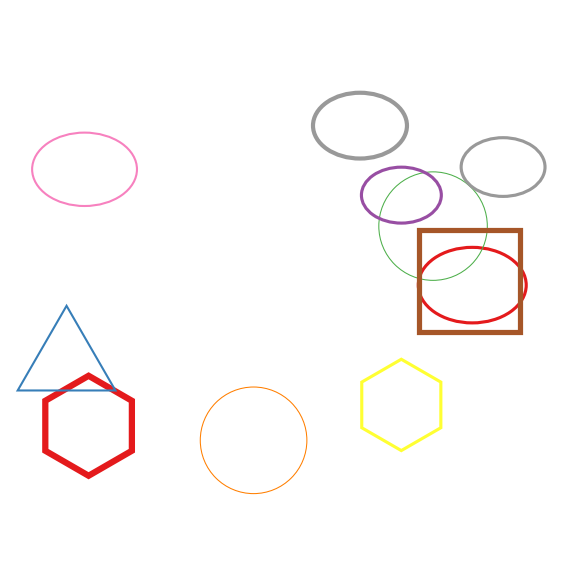[{"shape": "hexagon", "thickness": 3, "radius": 0.43, "center": [0.153, 0.262]}, {"shape": "oval", "thickness": 1.5, "radius": 0.47, "center": [0.818, 0.505]}, {"shape": "triangle", "thickness": 1, "radius": 0.49, "center": [0.115, 0.372]}, {"shape": "circle", "thickness": 0.5, "radius": 0.47, "center": [0.75, 0.608]}, {"shape": "oval", "thickness": 1.5, "radius": 0.35, "center": [0.695, 0.661]}, {"shape": "circle", "thickness": 0.5, "radius": 0.46, "center": [0.439, 0.237]}, {"shape": "hexagon", "thickness": 1.5, "radius": 0.4, "center": [0.695, 0.298]}, {"shape": "square", "thickness": 2.5, "radius": 0.44, "center": [0.813, 0.513]}, {"shape": "oval", "thickness": 1, "radius": 0.45, "center": [0.146, 0.706]}, {"shape": "oval", "thickness": 2, "radius": 0.41, "center": [0.623, 0.782]}, {"shape": "oval", "thickness": 1.5, "radius": 0.36, "center": [0.871, 0.71]}]